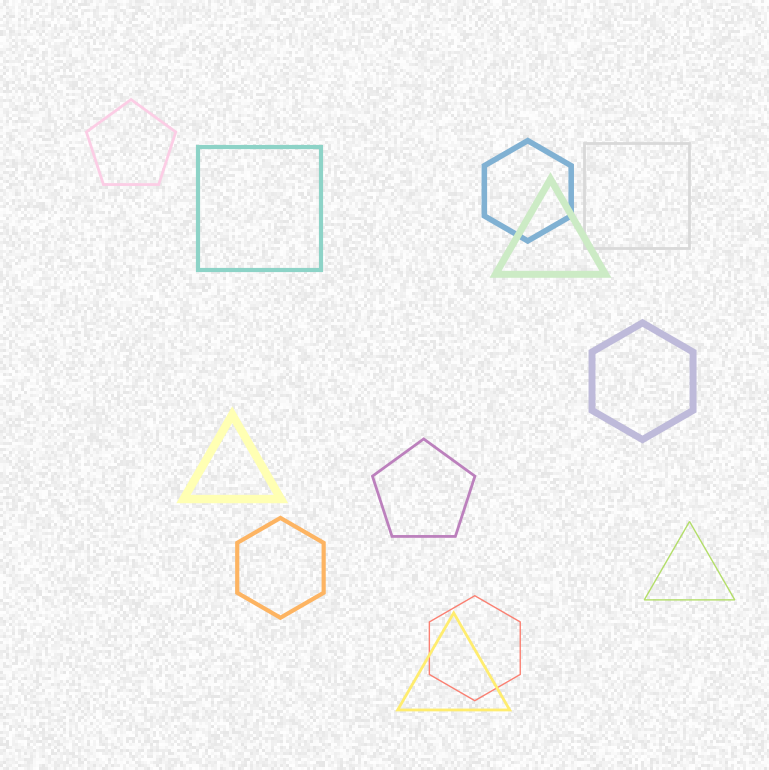[{"shape": "square", "thickness": 1.5, "radius": 0.4, "center": [0.337, 0.729]}, {"shape": "triangle", "thickness": 3, "radius": 0.37, "center": [0.302, 0.388]}, {"shape": "hexagon", "thickness": 2.5, "radius": 0.38, "center": [0.834, 0.505]}, {"shape": "hexagon", "thickness": 0.5, "radius": 0.34, "center": [0.617, 0.158]}, {"shape": "hexagon", "thickness": 2, "radius": 0.33, "center": [0.685, 0.752]}, {"shape": "hexagon", "thickness": 1.5, "radius": 0.32, "center": [0.364, 0.263]}, {"shape": "triangle", "thickness": 0.5, "radius": 0.34, "center": [0.895, 0.255]}, {"shape": "pentagon", "thickness": 1, "radius": 0.31, "center": [0.17, 0.81]}, {"shape": "square", "thickness": 1, "radius": 0.34, "center": [0.827, 0.746]}, {"shape": "pentagon", "thickness": 1, "radius": 0.35, "center": [0.55, 0.36]}, {"shape": "triangle", "thickness": 2.5, "radius": 0.41, "center": [0.715, 0.685]}, {"shape": "triangle", "thickness": 1, "radius": 0.42, "center": [0.589, 0.12]}]